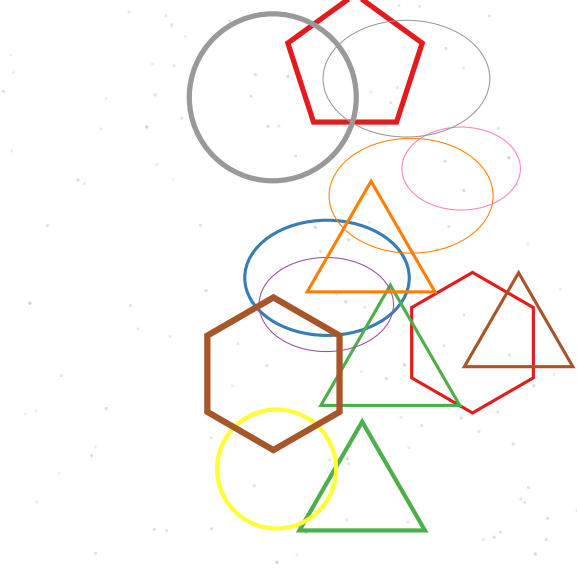[{"shape": "pentagon", "thickness": 2.5, "radius": 0.61, "center": [0.615, 0.887]}, {"shape": "hexagon", "thickness": 1.5, "radius": 0.61, "center": [0.818, 0.406]}, {"shape": "oval", "thickness": 1.5, "radius": 0.71, "center": [0.566, 0.518]}, {"shape": "triangle", "thickness": 2, "radius": 0.63, "center": [0.627, 0.143]}, {"shape": "triangle", "thickness": 1.5, "radius": 0.69, "center": [0.676, 0.367]}, {"shape": "oval", "thickness": 0.5, "radius": 0.58, "center": [0.565, 0.472]}, {"shape": "triangle", "thickness": 1.5, "radius": 0.64, "center": [0.643, 0.558]}, {"shape": "oval", "thickness": 0.5, "radius": 0.71, "center": [0.712, 0.66]}, {"shape": "circle", "thickness": 2, "radius": 0.52, "center": [0.479, 0.187]}, {"shape": "triangle", "thickness": 1.5, "radius": 0.54, "center": [0.898, 0.418]}, {"shape": "hexagon", "thickness": 3, "radius": 0.66, "center": [0.473, 0.352]}, {"shape": "oval", "thickness": 0.5, "radius": 0.51, "center": [0.798, 0.707]}, {"shape": "oval", "thickness": 0.5, "radius": 0.72, "center": [0.704, 0.863]}, {"shape": "circle", "thickness": 2.5, "radius": 0.72, "center": [0.472, 0.831]}]